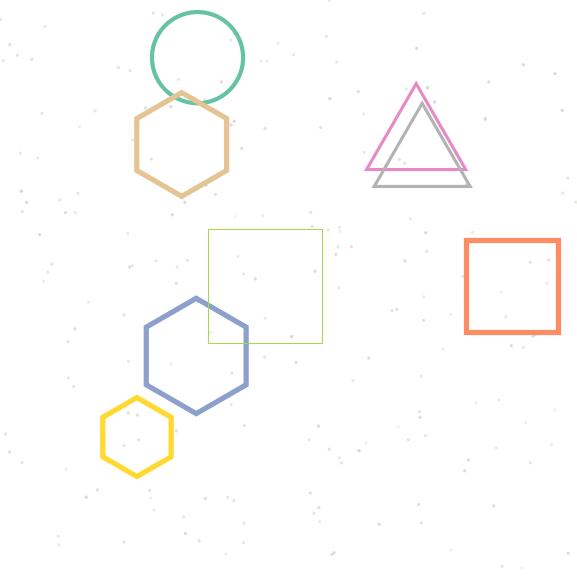[{"shape": "circle", "thickness": 2, "radius": 0.39, "center": [0.342, 0.899]}, {"shape": "square", "thickness": 2.5, "radius": 0.4, "center": [0.886, 0.504]}, {"shape": "hexagon", "thickness": 2.5, "radius": 0.5, "center": [0.34, 0.383]}, {"shape": "triangle", "thickness": 1.5, "radius": 0.5, "center": [0.721, 0.755]}, {"shape": "square", "thickness": 0.5, "radius": 0.49, "center": [0.459, 0.504]}, {"shape": "hexagon", "thickness": 2.5, "radius": 0.34, "center": [0.237, 0.242]}, {"shape": "hexagon", "thickness": 2.5, "radius": 0.45, "center": [0.315, 0.749]}, {"shape": "triangle", "thickness": 1.5, "radius": 0.48, "center": [0.731, 0.724]}]